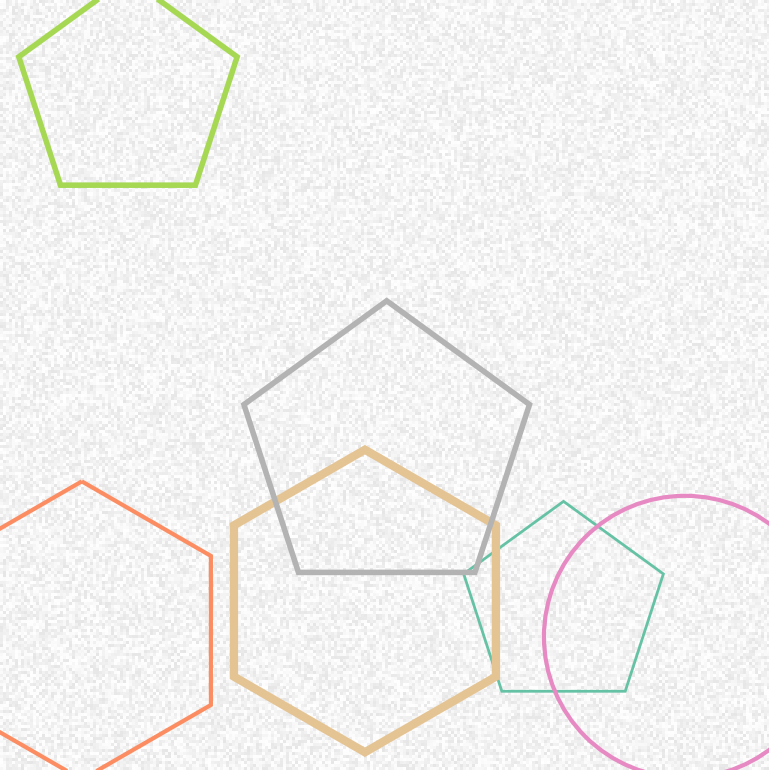[{"shape": "pentagon", "thickness": 1, "radius": 0.68, "center": [0.732, 0.213]}, {"shape": "hexagon", "thickness": 1.5, "radius": 0.97, "center": [0.106, 0.181]}, {"shape": "circle", "thickness": 1.5, "radius": 0.92, "center": [0.89, 0.173]}, {"shape": "pentagon", "thickness": 2, "radius": 0.75, "center": [0.166, 0.88]}, {"shape": "hexagon", "thickness": 3, "radius": 0.98, "center": [0.474, 0.22]}, {"shape": "pentagon", "thickness": 2, "radius": 0.97, "center": [0.502, 0.414]}]